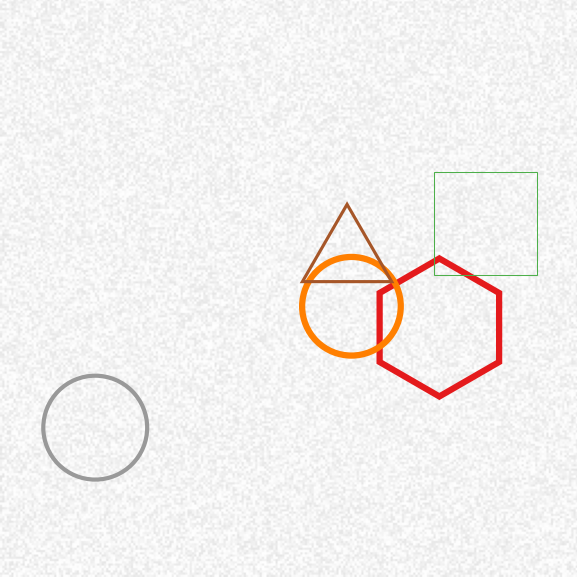[{"shape": "hexagon", "thickness": 3, "radius": 0.6, "center": [0.761, 0.432]}, {"shape": "square", "thickness": 0.5, "radius": 0.44, "center": [0.841, 0.612]}, {"shape": "circle", "thickness": 3, "radius": 0.43, "center": [0.609, 0.469]}, {"shape": "triangle", "thickness": 1.5, "radius": 0.45, "center": [0.601, 0.556]}, {"shape": "circle", "thickness": 2, "radius": 0.45, "center": [0.165, 0.259]}]